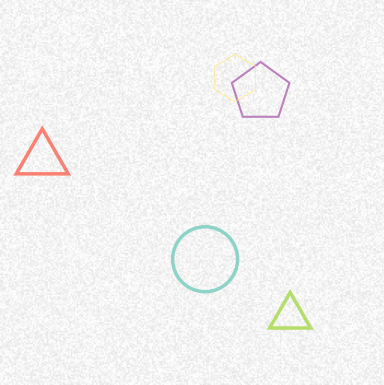[{"shape": "circle", "thickness": 2.5, "radius": 0.42, "center": [0.533, 0.327]}, {"shape": "triangle", "thickness": 2.5, "radius": 0.39, "center": [0.11, 0.587]}, {"shape": "triangle", "thickness": 2.5, "radius": 0.31, "center": [0.754, 0.179]}, {"shape": "pentagon", "thickness": 1.5, "radius": 0.39, "center": [0.677, 0.76]}, {"shape": "hexagon", "thickness": 0.5, "radius": 0.31, "center": [0.611, 0.797]}]